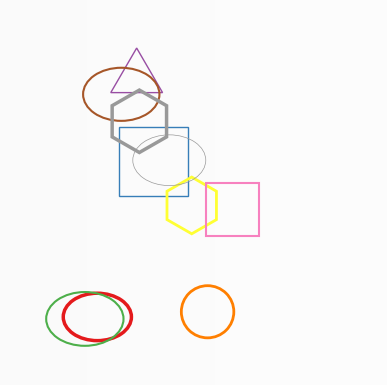[{"shape": "oval", "thickness": 2.5, "radius": 0.44, "center": [0.251, 0.177]}, {"shape": "square", "thickness": 1, "radius": 0.44, "center": [0.397, 0.581]}, {"shape": "oval", "thickness": 1.5, "radius": 0.5, "center": [0.219, 0.172]}, {"shape": "triangle", "thickness": 1, "radius": 0.39, "center": [0.353, 0.798]}, {"shape": "circle", "thickness": 2, "radius": 0.34, "center": [0.536, 0.19]}, {"shape": "hexagon", "thickness": 2, "radius": 0.37, "center": [0.495, 0.466]}, {"shape": "oval", "thickness": 1.5, "radius": 0.49, "center": [0.313, 0.755]}, {"shape": "square", "thickness": 1.5, "radius": 0.34, "center": [0.6, 0.456]}, {"shape": "oval", "thickness": 0.5, "radius": 0.47, "center": [0.437, 0.584]}, {"shape": "hexagon", "thickness": 2.5, "radius": 0.41, "center": [0.36, 0.685]}]